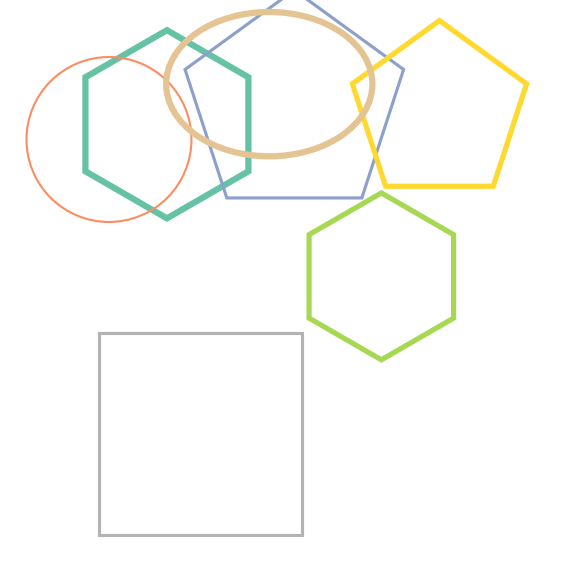[{"shape": "hexagon", "thickness": 3, "radius": 0.81, "center": [0.289, 0.784]}, {"shape": "circle", "thickness": 1, "radius": 0.71, "center": [0.189, 0.758]}, {"shape": "pentagon", "thickness": 1.5, "radius": 0.99, "center": [0.51, 0.817]}, {"shape": "hexagon", "thickness": 2.5, "radius": 0.72, "center": [0.66, 0.521]}, {"shape": "pentagon", "thickness": 2.5, "radius": 0.79, "center": [0.761, 0.805]}, {"shape": "oval", "thickness": 3, "radius": 0.89, "center": [0.466, 0.853]}, {"shape": "square", "thickness": 1.5, "radius": 0.88, "center": [0.347, 0.247]}]